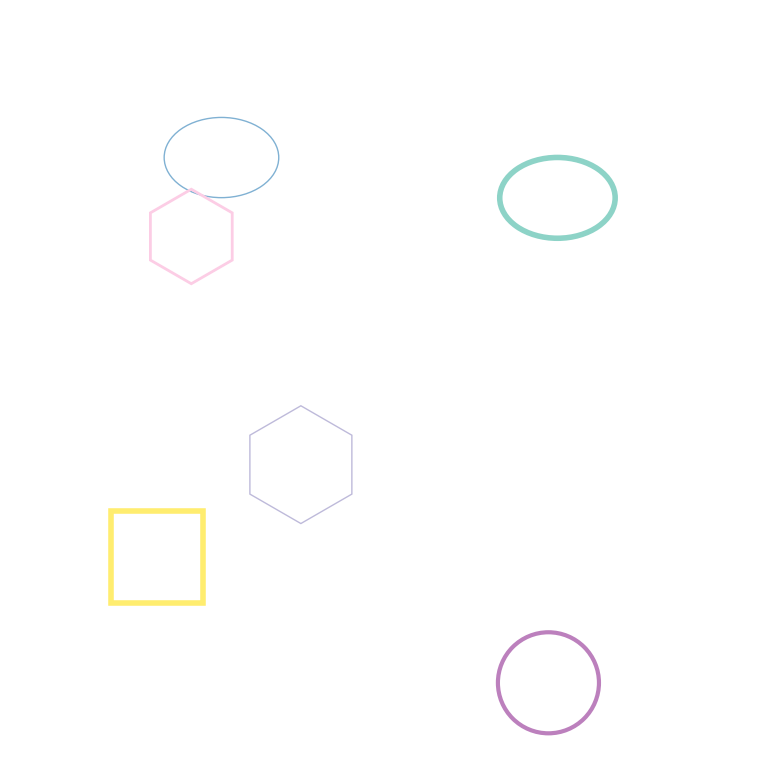[{"shape": "oval", "thickness": 2, "radius": 0.37, "center": [0.724, 0.743]}, {"shape": "hexagon", "thickness": 0.5, "radius": 0.38, "center": [0.391, 0.397]}, {"shape": "oval", "thickness": 0.5, "radius": 0.37, "center": [0.288, 0.795]}, {"shape": "hexagon", "thickness": 1, "radius": 0.31, "center": [0.248, 0.693]}, {"shape": "circle", "thickness": 1.5, "radius": 0.33, "center": [0.712, 0.113]}, {"shape": "square", "thickness": 2, "radius": 0.3, "center": [0.203, 0.277]}]